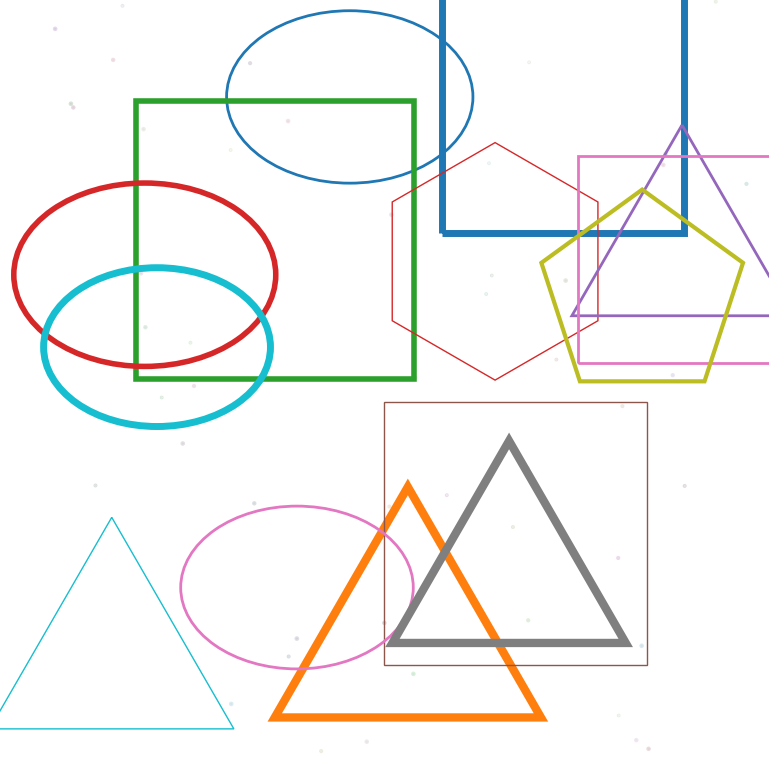[{"shape": "oval", "thickness": 1, "radius": 0.8, "center": [0.454, 0.874]}, {"shape": "square", "thickness": 2.5, "radius": 0.79, "center": [0.731, 0.854]}, {"shape": "triangle", "thickness": 3, "radius": 1.0, "center": [0.53, 0.168]}, {"shape": "square", "thickness": 2, "radius": 0.9, "center": [0.357, 0.688]}, {"shape": "hexagon", "thickness": 0.5, "radius": 0.77, "center": [0.643, 0.661]}, {"shape": "oval", "thickness": 2, "radius": 0.85, "center": [0.188, 0.643]}, {"shape": "triangle", "thickness": 1, "radius": 0.83, "center": [0.886, 0.672]}, {"shape": "square", "thickness": 0.5, "radius": 0.85, "center": [0.67, 0.307]}, {"shape": "oval", "thickness": 1, "radius": 0.76, "center": [0.386, 0.237]}, {"shape": "square", "thickness": 1, "radius": 0.67, "center": [0.886, 0.663]}, {"shape": "triangle", "thickness": 3, "radius": 0.87, "center": [0.661, 0.252]}, {"shape": "pentagon", "thickness": 1.5, "radius": 0.69, "center": [0.834, 0.616]}, {"shape": "triangle", "thickness": 0.5, "radius": 0.92, "center": [0.145, 0.145]}, {"shape": "oval", "thickness": 2.5, "radius": 0.74, "center": [0.204, 0.549]}]